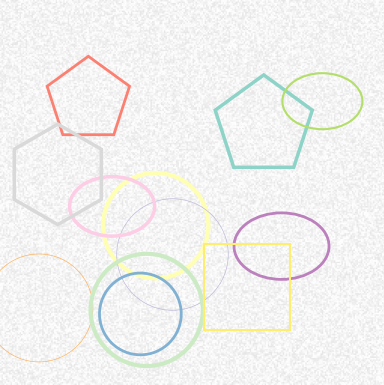[{"shape": "pentagon", "thickness": 2.5, "radius": 0.66, "center": [0.685, 0.673]}, {"shape": "circle", "thickness": 3, "radius": 0.68, "center": [0.404, 0.414]}, {"shape": "circle", "thickness": 0.5, "radius": 0.72, "center": [0.448, 0.339]}, {"shape": "pentagon", "thickness": 2, "radius": 0.56, "center": [0.229, 0.741]}, {"shape": "circle", "thickness": 2, "radius": 0.53, "center": [0.365, 0.185]}, {"shape": "circle", "thickness": 0.5, "radius": 0.7, "center": [0.101, 0.2]}, {"shape": "oval", "thickness": 1.5, "radius": 0.52, "center": [0.837, 0.737]}, {"shape": "oval", "thickness": 2.5, "radius": 0.55, "center": [0.291, 0.464]}, {"shape": "hexagon", "thickness": 2.5, "radius": 0.65, "center": [0.15, 0.547]}, {"shape": "oval", "thickness": 2, "radius": 0.62, "center": [0.731, 0.361]}, {"shape": "circle", "thickness": 3, "radius": 0.73, "center": [0.381, 0.195]}, {"shape": "square", "thickness": 1.5, "radius": 0.56, "center": [0.642, 0.255]}]